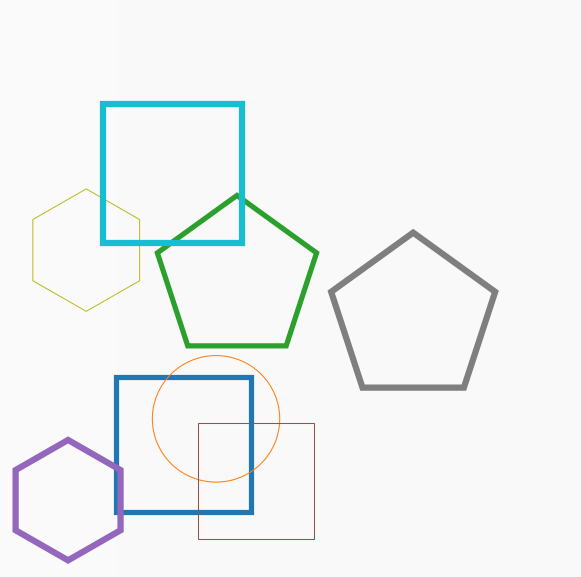[{"shape": "square", "thickness": 2.5, "radius": 0.58, "center": [0.316, 0.23]}, {"shape": "circle", "thickness": 0.5, "radius": 0.55, "center": [0.372, 0.274]}, {"shape": "pentagon", "thickness": 2.5, "radius": 0.72, "center": [0.408, 0.517]}, {"shape": "hexagon", "thickness": 3, "radius": 0.52, "center": [0.117, 0.133]}, {"shape": "square", "thickness": 0.5, "radius": 0.5, "center": [0.441, 0.167]}, {"shape": "pentagon", "thickness": 3, "radius": 0.74, "center": [0.711, 0.448]}, {"shape": "hexagon", "thickness": 0.5, "radius": 0.53, "center": [0.148, 0.566]}, {"shape": "square", "thickness": 3, "radius": 0.6, "center": [0.297, 0.699]}]